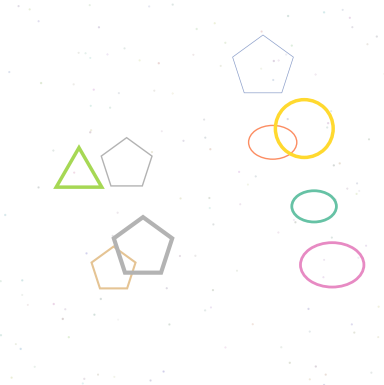[{"shape": "oval", "thickness": 2, "radius": 0.29, "center": [0.816, 0.464]}, {"shape": "oval", "thickness": 1, "radius": 0.31, "center": [0.708, 0.63]}, {"shape": "pentagon", "thickness": 0.5, "radius": 0.41, "center": [0.683, 0.826]}, {"shape": "oval", "thickness": 2, "radius": 0.41, "center": [0.863, 0.312]}, {"shape": "triangle", "thickness": 2.5, "radius": 0.34, "center": [0.205, 0.548]}, {"shape": "circle", "thickness": 2.5, "radius": 0.38, "center": [0.79, 0.666]}, {"shape": "pentagon", "thickness": 1.5, "radius": 0.3, "center": [0.295, 0.3]}, {"shape": "pentagon", "thickness": 1, "radius": 0.35, "center": [0.329, 0.573]}, {"shape": "pentagon", "thickness": 3, "radius": 0.4, "center": [0.371, 0.356]}]